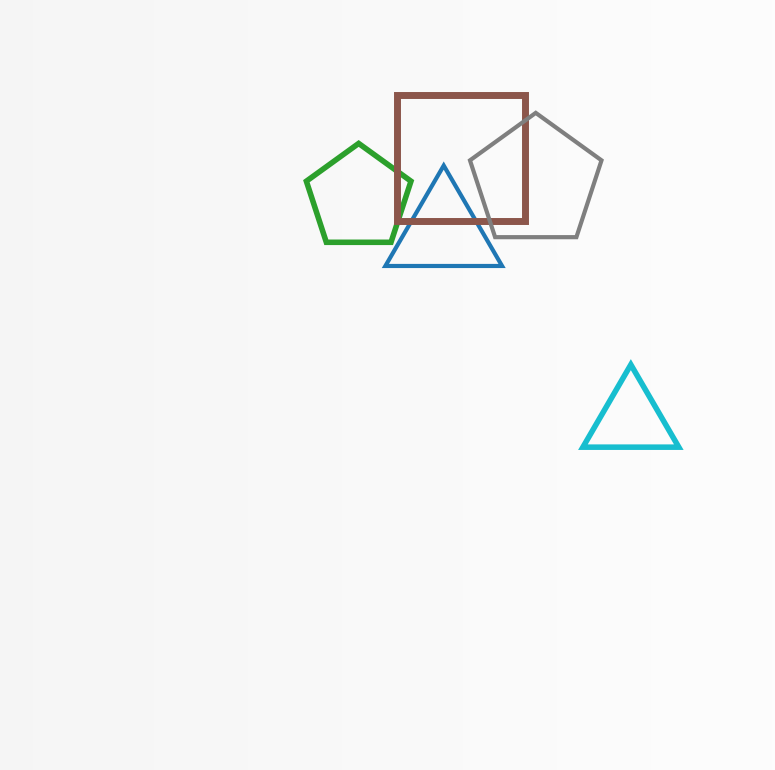[{"shape": "triangle", "thickness": 1.5, "radius": 0.43, "center": [0.573, 0.698]}, {"shape": "pentagon", "thickness": 2, "radius": 0.35, "center": [0.463, 0.743]}, {"shape": "square", "thickness": 2.5, "radius": 0.41, "center": [0.595, 0.795]}, {"shape": "pentagon", "thickness": 1.5, "radius": 0.45, "center": [0.691, 0.764]}, {"shape": "triangle", "thickness": 2, "radius": 0.36, "center": [0.814, 0.455]}]